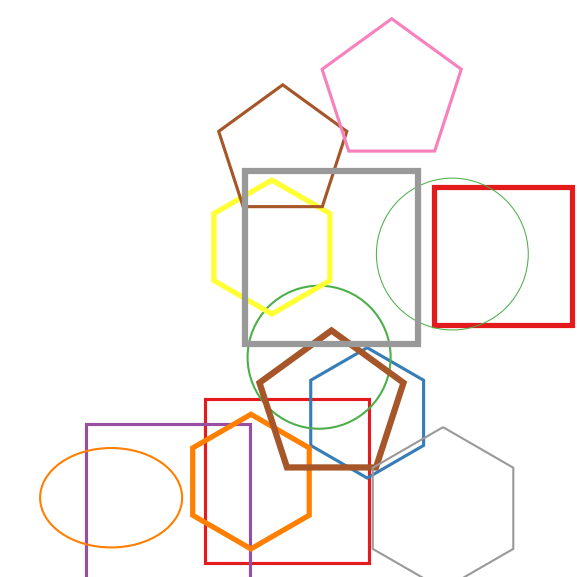[{"shape": "square", "thickness": 1.5, "radius": 0.71, "center": [0.496, 0.167]}, {"shape": "square", "thickness": 2.5, "radius": 0.6, "center": [0.872, 0.556]}, {"shape": "hexagon", "thickness": 1.5, "radius": 0.56, "center": [0.636, 0.284]}, {"shape": "circle", "thickness": 1, "radius": 0.62, "center": [0.553, 0.381]}, {"shape": "circle", "thickness": 0.5, "radius": 0.66, "center": [0.783, 0.559]}, {"shape": "square", "thickness": 1.5, "radius": 0.71, "center": [0.291, 0.122]}, {"shape": "hexagon", "thickness": 2.5, "radius": 0.58, "center": [0.435, 0.165]}, {"shape": "oval", "thickness": 1, "radius": 0.61, "center": [0.192, 0.137]}, {"shape": "hexagon", "thickness": 2.5, "radius": 0.58, "center": [0.471, 0.571]}, {"shape": "pentagon", "thickness": 1.5, "radius": 0.58, "center": [0.49, 0.736]}, {"shape": "pentagon", "thickness": 3, "radius": 0.66, "center": [0.574, 0.296]}, {"shape": "pentagon", "thickness": 1.5, "radius": 0.63, "center": [0.678, 0.84]}, {"shape": "square", "thickness": 3, "radius": 0.75, "center": [0.574, 0.554]}, {"shape": "hexagon", "thickness": 1, "radius": 0.7, "center": [0.767, 0.119]}]